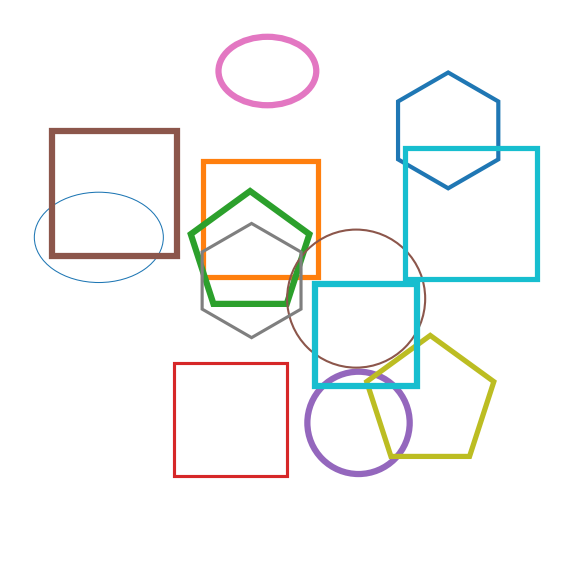[{"shape": "oval", "thickness": 0.5, "radius": 0.56, "center": [0.171, 0.588]}, {"shape": "hexagon", "thickness": 2, "radius": 0.5, "center": [0.776, 0.773]}, {"shape": "square", "thickness": 2.5, "radius": 0.5, "center": [0.451, 0.62]}, {"shape": "pentagon", "thickness": 3, "radius": 0.54, "center": [0.433, 0.56]}, {"shape": "square", "thickness": 1.5, "radius": 0.49, "center": [0.4, 0.273]}, {"shape": "circle", "thickness": 3, "radius": 0.44, "center": [0.621, 0.267]}, {"shape": "square", "thickness": 3, "radius": 0.54, "center": [0.198, 0.665]}, {"shape": "circle", "thickness": 1, "radius": 0.6, "center": [0.617, 0.482]}, {"shape": "oval", "thickness": 3, "radius": 0.42, "center": [0.463, 0.876]}, {"shape": "hexagon", "thickness": 1.5, "radius": 0.49, "center": [0.436, 0.513]}, {"shape": "pentagon", "thickness": 2.5, "radius": 0.58, "center": [0.745, 0.302]}, {"shape": "square", "thickness": 3, "radius": 0.44, "center": [0.633, 0.419]}, {"shape": "square", "thickness": 2.5, "radius": 0.57, "center": [0.815, 0.63]}]